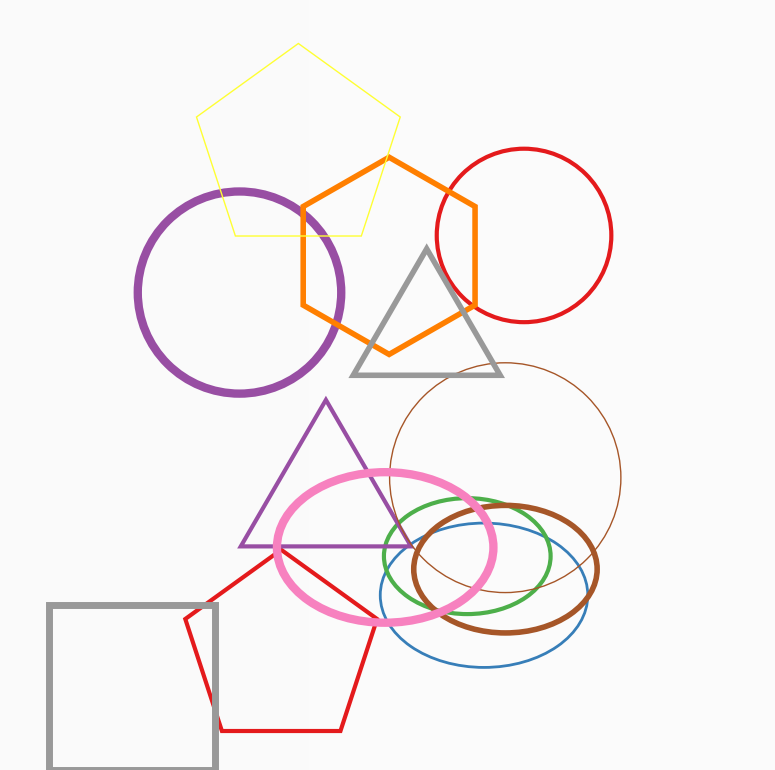[{"shape": "pentagon", "thickness": 1.5, "radius": 0.65, "center": [0.363, 0.156]}, {"shape": "circle", "thickness": 1.5, "radius": 0.56, "center": [0.676, 0.694]}, {"shape": "oval", "thickness": 1, "radius": 0.67, "center": [0.625, 0.227]}, {"shape": "oval", "thickness": 1.5, "radius": 0.54, "center": [0.603, 0.278]}, {"shape": "triangle", "thickness": 1.5, "radius": 0.63, "center": [0.421, 0.354]}, {"shape": "circle", "thickness": 3, "radius": 0.66, "center": [0.309, 0.62]}, {"shape": "hexagon", "thickness": 2, "radius": 0.64, "center": [0.502, 0.668]}, {"shape": "pentagon", "thickness": 0.5, "radius": 0.69, "center": [0.385, 0.805]}, {"shape": "oval", "thickness": 2, "radius": 0.59, "center": [0.652, 0.261]}, {"shape": "circle", "thickness": 0.5, "radius": 0.75, "center": [0.652, 0.38]}, {"shape": "oval", "thickness": 3, "radius": 0.7, "center": [0.497, 0.289]}, {"shape": "triangle", "thickness": 2, "radius": 0.55, "center": [0.551, 0.567]}, {"shape": "square", "thickness": 2.5, "radius": 0.54, "center": [0.17, 0.107]}]